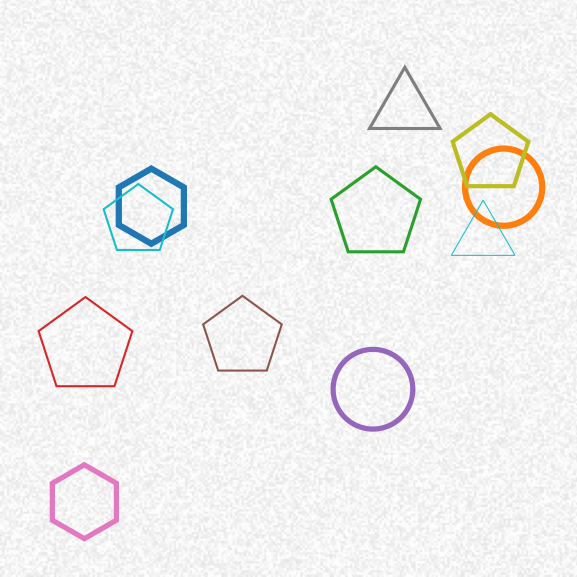[{"shape": "hexagon", "thickness": 3, "radius": 0.33, "center": [0.262, 0.642]}, {"shape": "circle", "thickness": 3, "radius": 0.33, "center": [0.872, 0.675]}, {"shape": "pentagon", "thickness": 1.5, "radius": 0.41, "center": [0.651, 0.629]}, {"shape": "pentagon", "thickness": 1, "radius": 0.43, "center": [0.148, 0.399]}, {"shape": "circle", "thickness": 2.5, "radius": 0.34, "center": [0.646, 0.325]}, {"shape": "pentagon", "thickness": 1, "radius": 0.36, "center": [0.42, 0.415]}, {"shape": "hexagon", "thickness": 2.5, "radius": 0.32, "center": [0.146, 0.13]}, {"shape": "triangle", "thickness": 1.5, "radius": 0.35, "center": [0.701, 0.812]}, {"shape": "pentagon", "thickness": 2, "radius": 0.34, "center": [0.849, 0.732]}, {"shape": "triangle", "thickness": 0.5, "radius": 0.32, "center": [0.837, 0.589]}, {"shape": "pentagon", "thickness": 1, "radius": 0.32, "center": [0.24, 0.617]}]